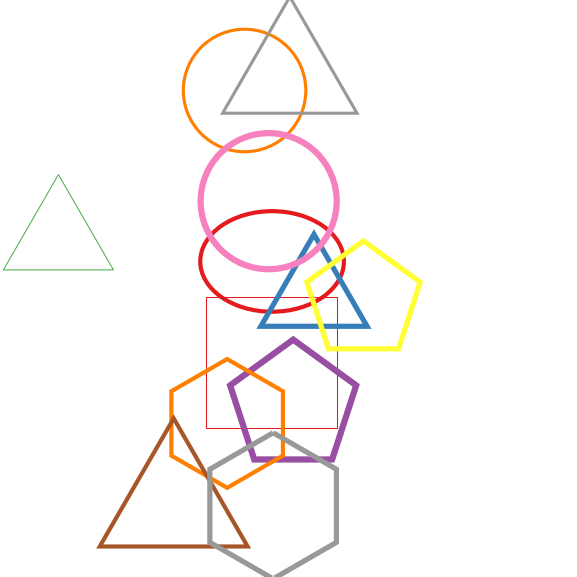[{"shape": "square", "thickness": 0.5, "radius": 0.57, "center": [0.47, 0.371]}, {"shape": "oval", "thickness": 2, "radius": 0.62, "center": [0.471, 0.546]}, {"shape": "triangle", "thickness": 2.5, "radius": 0.53, "center": [0.544, 0.487]}, {"shape": "triangle", "thickness": 0.5, "radius": 0.55, "center": [0.101, 0.587]}, {"shape": "pentagon", "thickness": 3, "radius": 0.57, "center": [0.508, 0.296]}, {"shape": "circle", "thickness": 1.5, "radius": 0.53, "center": [0.423, 0.842]}, {"shape": "hexagon", "thickness": 2, "radius": 0.56, "center": [0.393, 0.266]}, {"shape": "pentagon", "thickness": 2.5, "radius": 0.52, "center": [0.629, 0.479]}, {"shape": "triangle", "thickness": 2, "radius": 0.74, "center": [0.301, 0.127]}, {"shape": "circle", "thickness": 3, "radius": 0.59, "center": [0.465, 0.651]}, {"shape": "hexagon", "thickness": 2.5, "radius": 0.63, "center": [0.473, 0.123]}, {"shape": "triangle", "thickness": 1.5, "radius": 0.67, "center": [0.502, 0.87]}]